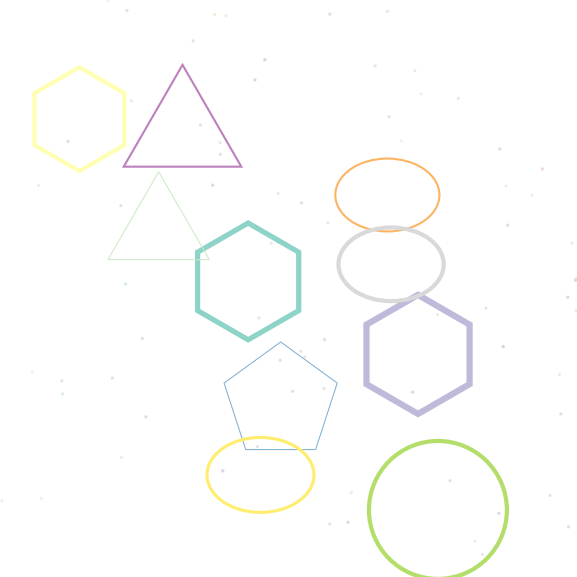[{"shape": "hexagon", "thickness": 2.5, "radius": 0.51, "center": [0.43, 0.512]}, {"shape": "hexagon", "thickness": 2, "radius": 0.45, "center": [0.137, 0.793]}, {"shape": "hexagon", "thickness": 3, "radius": 0.52, "center": [0.724, 0.385]}, {"shape": "pentagon", "thickness": 0.5, "radius": 0.52, "center": [0.486, 0.304]}, {"shape": "oval", "thickness": 1, "radius": 0.45, "center": [0.671, 0.661]}, {"shape": "circle", "thickness": 2, "radius": 0.6, "center": [0.758, 0.116]}, {"shape": "oval", "thickness": 2, "radius": 0.46, "center": [0.677, 0.541]}, {"shape": "triangle", "thickness": 1, "radius": 0.59, "center": [0.316, 0.769]}, {"shape": "triangle", "thickness": 0.5, "radius": 0.51, "center": [0.275, 0.6]}, {"shape": "oval", "thickness": 1.5, "radius": 0.46, "center": [0.451, 0.177]}]